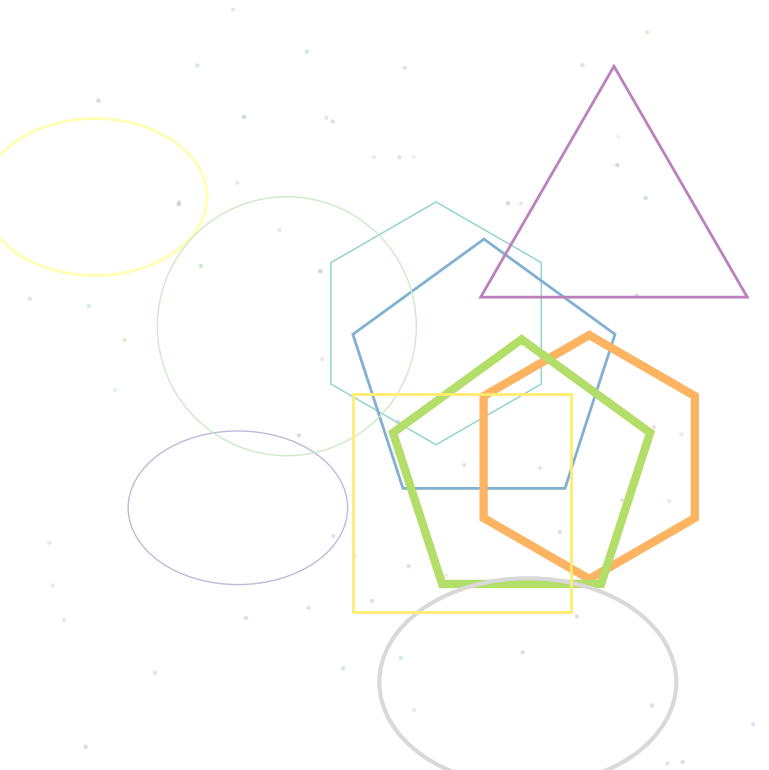[{"shape": "hexagon", "thickness": 0.5, "radius": 0.79, "center": [0.566, 0.58]}, {"shape": "oval", "thickness": 1, "radius": 0.73, "center": [0.123, 0.744]}, {"shape": "oval", "thickness": 0.5, "radius": 0.71, "center": [0.309, 0.341]}, {"shape": "pentagon", "thickness": 1, "radius": 0.89, "center": [0.629, 0.511]}, {"shape": "hexagon", "thickness": 3, "radius": 0.79, "center": [0.765, 0.406]}, {"shape": "pentagon", "thickness": 3, "radius": 0.88, "center": [0.677, 0.384]}, {"shape": "oval", "thickness": 1.5, "radius": 0.96, "center": [0.685, 0.114]}, {"shape": "triangle", "thickness": 1, "radius": 1.0, "center": [0.797, 0.714]}, {"shape": "circle", "thickness": 0.5, "radius": 0.84, "center": [0.373, 0.576]}, {"shape": "square", "thickness": 1, "radius": 0.71, "center": [0.6, 0.347]}]